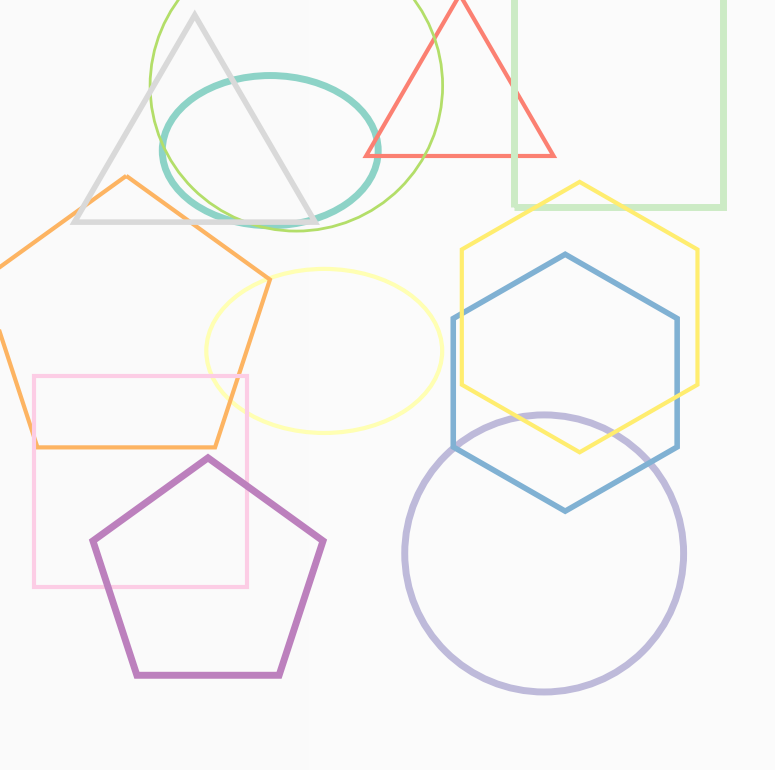[{"shape": "oval", "thickness": 2.5, "radius": 0.7, "center": [0.349, 0.804]}, {"shape": "oval", "thickness": 1.5, "radius": 0.76, "center": [0.418, 0.544]}, {"shape": "circle", "thickness": 2.5, "radius": 0.9, "center": [0.702, 0.281]}, {"shape": "triangle", "thickness": 1.5, "radius": 0.7, "center": [0.593, 0.867]}, {"shape": "hexagon", "thickness": 2, "radius": 0.83, "center": [0.729, 0.503]}, {"shape": "pentagon", "thickness": 1.5, "radius": 0.97, "center": [0.163, 0.577]}, {"shape": "circle", "thickness": 1, "radius": 0.94, "center": [0.382, 0.889]}, {"shape": "square", "thickness": 1.5, "radius": 0.69, "center": [0.181, 0.375]}, {"shape": "triangle", "thickness": 2, "radius": 0.9, "center": [0.251, 0.801]}, {"shape": "pentagon", "thickness": 2.5, "radius": 0.78, "center": [0.268, 0.249]}, {"shape": "square", "thickness": 2.5, "radius": 0.68, "center": [0.798, 0.867]}, {"shape": "hexagon", "thickness": 1.5, "radius": 0.88, "center": [0.748, 0.588]}]